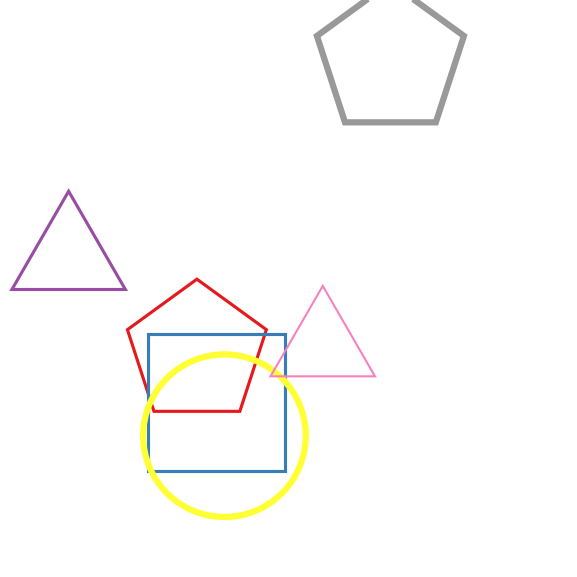[{"shape": "pentagon", "thickness": 1.5, "radius": 0.63, "center": [0.341, 0.389]}, {"shape": "square", "thickness": 1.5, "radius": 0.59, "center": [0.376, 0.302]}, {"shape": "triangle", "thickness": 1.5, "radius": 0.57, "center": [0.119, 0.555]}, {"shape": "circle", "thickness": 3, "radius": 0.7, "center": [0.389, 0.245]}, {"shape": "triangle", "thickness": 1, "radius": 0.52, "center": [0.559, 0.4]}, {"shape": "pentagon", "thickness": 3, "radius": 0.67, "center": [0.676, 0.896]}]